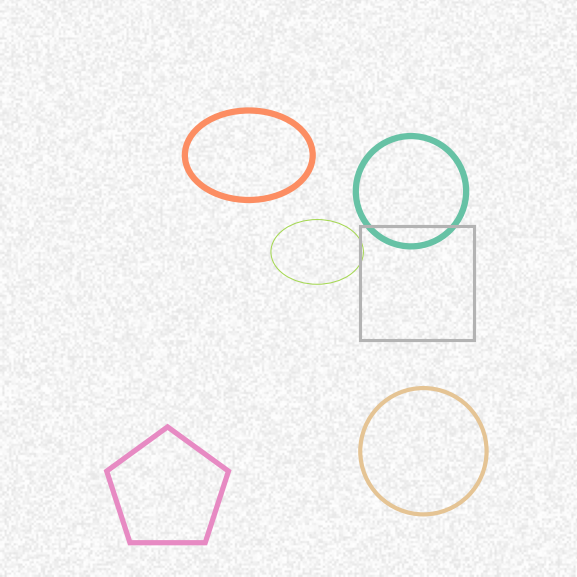[{"shape": "circle", "thickness": 3, "radius": 0.48, "center": [0.712, 0.668]}, {"shape": "oval", "thickness": 3, "radius": 0.55, "center": [0.431, 0.73]}, {"shape": "pentagon", "thickness": 2.5, "radius": 0.55, "center": [0.29, 0.149]}, {"shape": "oval", "thickness": 0.5, "radius": 0.4, "center": [0.549, 0.563]}, {"shape": "circle", "thickness": 2, "radius": 0.55, "center": [0.733, 0.218]}, {"shape": "square", "thickness": 1.5, "radius": 0.49, "center": [0.722, 0.508]}]